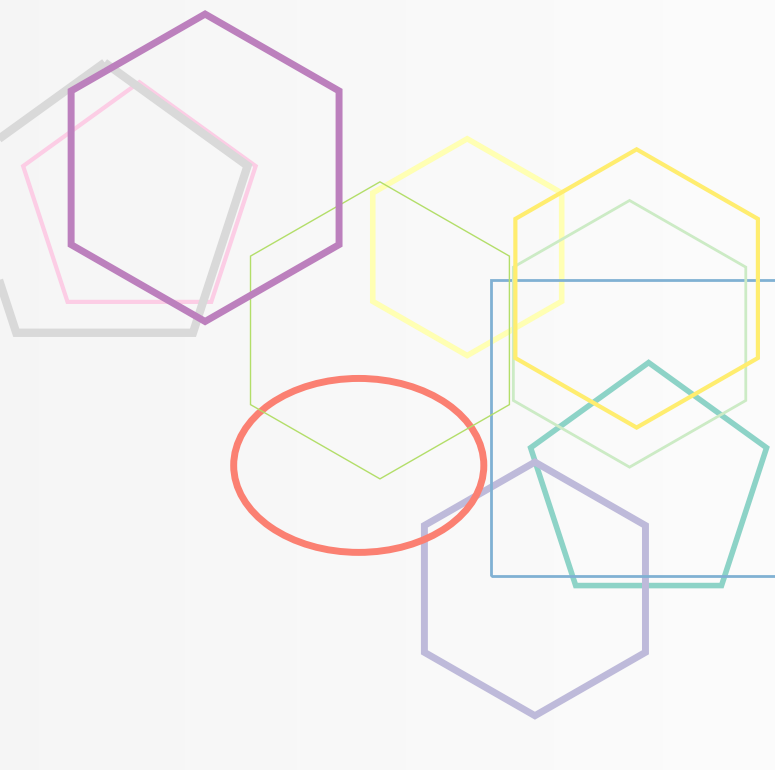[{"shape": "pentagon", "thickness": 2, "radius": 0.8, "center": [0.837, 0.369]}, {"shape": "hexagon", "thickness": 2, "radius": 0.7, "center": [0.603, 0.679]}, {"shape": "hexagon", "thickness": 2.5, "radius": 0.82, "center": [0.69, 0.235]}, {"shape": "oval", "thickness": 2.5, "radius": 0.81, "center": [0.463, 0.396]}, {"shape": "square", "thickness": 1, "radius": 0.96, "center": [0.826, 0.444]}, {"shape": "hexagon", "thickness": 0.5, "radius": 0.96, "center": [0.49, 0.571]}, {"shape": "pentagon", "thickness": 1.5, "radius": 0.79, "center": [0.18, 0.736]}, {"shape": "pentagon", "thickness": 3, "radius": 0.97, "center": [0.135, 0.725]}, {"shape": "hexagon", "thickness": 2.5, "radius": 1.0, "center": [0.265, 0.782]}, {"shape": "hexagon", "thickness": 1, "radius": 0.87, "center": [0.812, 0.566]}, {"shape": "hexagon", "thickness": 1.5, "radius": 0.9, "center": [0.821, 0.625]}]